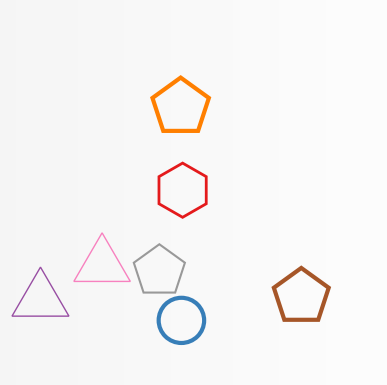[{"shape": "hexagon", "thickness": 2, "radius": 0.35, "center": [0.471, 0.506]}, {"shape": "circle", "thickness": 3, "radius": 0.29, "center": [0.468, 0.168]}, {"shape": "triangle", "thickness": 1, "radius": 0.42, "center": [0.104, 0.221]}, {"shape": "pentagon", "thickness": 3, "radius": 0.38, "center": [0.466, 0.722]}, {"shape": "pentagon", "thickness": 3, "radius": 0.37, "center": [0.778, 0.23]}, {"shape": "triangle", "thickness": 1, "radius": 0.42, "center": [0.263, 0.311]}, {"shape": "pentagon", "thickness": 1.5, "radius": 0.35, "center": [0.411, 0.296]}]